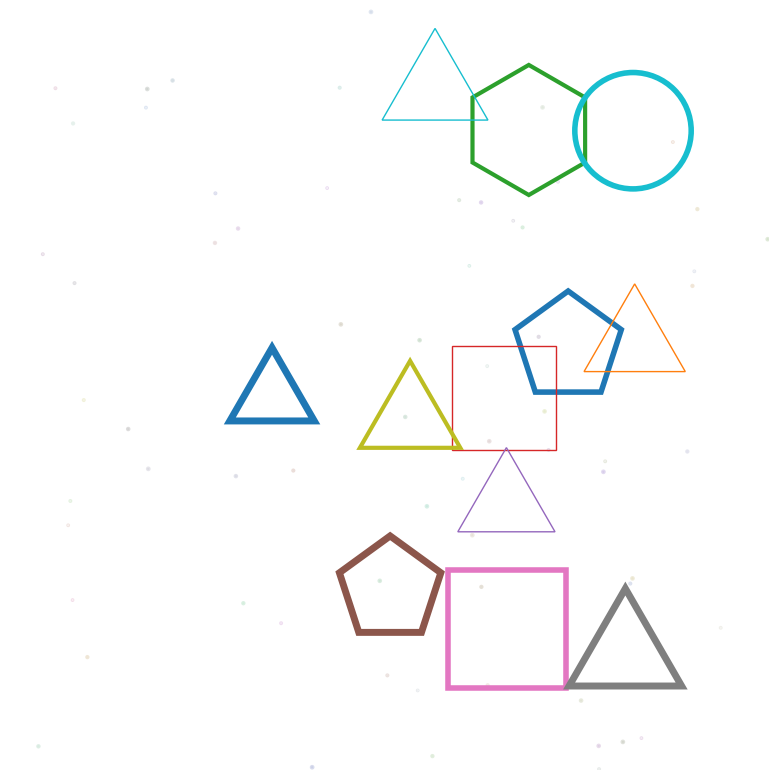[{"shape": "pentagon", "thickness": 2, "radius": 0.36, "center": [0.738, 0.549]}, {"shape": "triangle", "thickness": 2.5, "radius": 0.32, "center": [0.353, 0.485]}, {"shape": "triangle", "thickness": 0.5, "radius": 0.38, "center": [0.824, 0.555]}, {"shape": "hexagon", "thickness": 1.5, "radius": 0.42, "center": [0.687, 0.831]}, {"shape": "square", "thickness": 0.5, "radius": 0.34, "center": [0.655, 0.483]}, {"shape": "triangle", "thickness": 0.5, "radius": 0.36, "center": [0.658, 0.346]}, {"shape": "pentagon", "thickness": 2.5, "radius": 0.35, "center": [0.507, 0.235]}, {"shape": "square", "thickness": 2, "radius": 0.38, "center": [0.659, 0.183]}, {"shape": "triangle", "thickness": 2.5, "radius": 0.42, "center": [0.812, 0.151]}, {"shape": "triangle", "thickness": 1.5, "radius": 0.38, "center": [0.533, 0.456]}, {"shape": "triangle", "thickness": 0.5, "radius": 0.4, "center": [0.565, 0.884]}, {"shape": "circle", "thickness": 2, "radius": 0.38, "center": [0.822, 0.83]}]